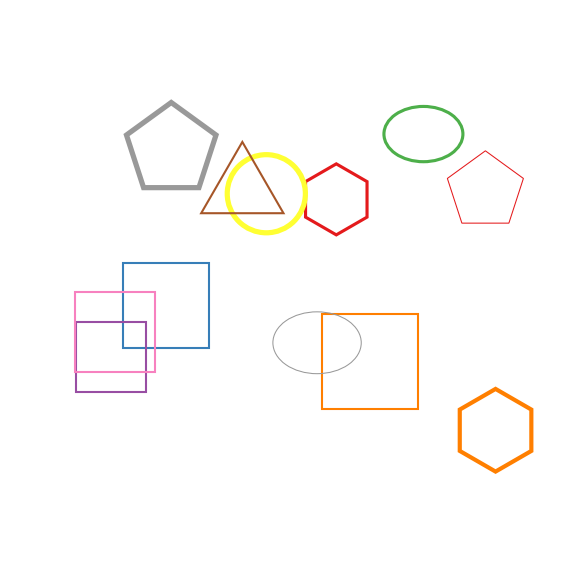[{"shape": "pentagon", "thickness": 0.5, "radius": 0.35, "center": [0.84, 0.669]}, {"shape": "hexagon", "thickness": 1.5, "radius": 0.31, "center": [0.582, 0.654]}, {"shape": "square", "thickness": 1, "radius": 0.37, "center": [0.288, 0.47]}, {"shape": "oval", "thickness": 1.5, "radius": 0.34, "center": [0.733, 0.767]}, {"shape": "square", "thickness": 1, "radius": 0.3, "center": [0.192, 0.381]}, {"shape": "hexagon", "thickness": 2, "radius": 0.36, "center": [0.858, 0.254]}, {"shape": "square", "thickness": 1, "radius": 0.41, "center": [0.641, 0.373]}, {"shape": "circle", "thickness": 2.5, "radius": 0.34, "center": [0.461, 0.664]}, {"shape": "triangle", "thickness": 1, "radius": 0.41, "center": [0.42, 0.671]}, {"shape": "square", "thickness": 1, "radius": 0.35, "center": [0.199, 0.424]}, {"shape": "pentagon", "thickness": 2.5, "radius": 0.41, "center": [0.297, 0.74]}, {"shape": "oval", "thickness": 0.5, "radius": 0.38, "center": [0.549, 0.406]}]